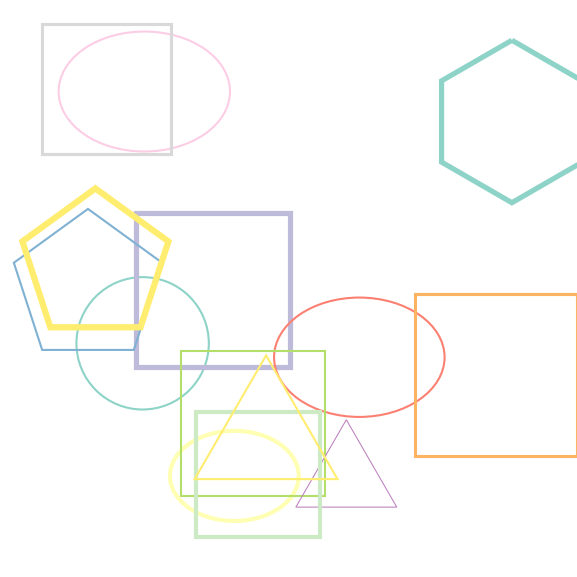[{"shape": "circle", "thickness": 1, "radius": 0.57, "center": [0.247, 0.405]}, {"shape": "hexagon", "thickness": 2.5, "radius": 0.7, "center": [0.886, 0.789]}, {"shape": "oval", "thickness": 2, "radius": 0.56, "center": [0.406, 0.175]}, {"shape": "square", "thickness": 2.5, "radius": 0.67, "center": [0.369, 0.497]}, {"shape": "oval", "thickness": 1, "radius": 0.74, "center": [0.622, 0.381]}, {"shape": "pentagon", "thickness": 1, "radius": 0.67, "center": [0.152, 0.502]}, {"shape": "square", "thickness": 1.5, "radius": 0.7, "center": [0.859, 0.35]}, {"shape": "square", "thickness": 1, "radius": 0.63, "center": [0.438, 0.265]}, {"shape": "oval", "thickness": 1, "radius": 0.74, "center": [0.25, 0.841]}, {"shape": "square", "thickness": 1.5, "radius": 0.56, "center": [0.184, 0.845]}, {"shape": "triangle", "thickness": 0.5, "radius": 0.5, "center": [0.6, 0.171]}, {"shape": "square", "thickness": 2, "radius": 0.54, "center": [0.447, 0.178]}, {"shape": "triangle", "thickness": 1, "radius": 0.71, "center": [0.461, 0.241]}, {"shape": "pentagon", "thickness": 3, "radius": 0.66, "center": [0.165, 0.54]}]